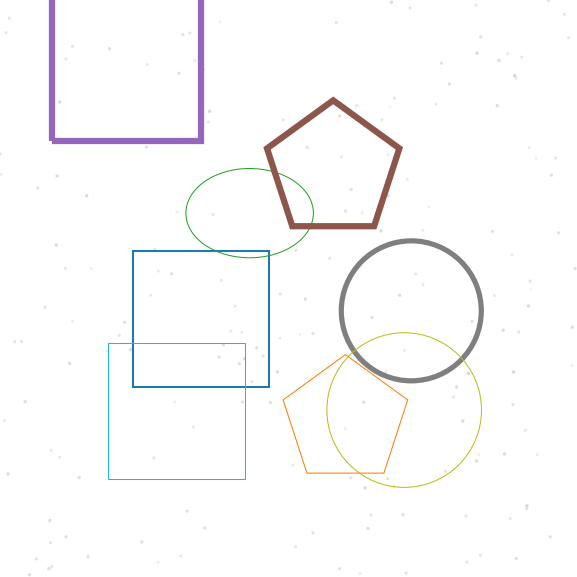[{"shape": "square", "thickness": 1, "radius": 0.59, "center": [0.349, 0.447]}, {"shape": "pentagon", "thickness": 0.5, "radius": 0.57, "center": [0.598, 0.272]}, {"shape": "oval", "thickness": 0.5, "radius": 0.55, "center": [0.432, 0.63]}, {"shape": "square", "thickness": 3, "radius": 0.64, "center": [0.219, 0.883]}, {"shape": "pentagon", "thickness": 3, "radius": 0.6, "center": [0.577, 0.705]}, {"shape": "circle", "thickness": 2.5, "radius": 0.61, "center": [0.712, 0.461]}, {"shape": "circle", "thickness": 0.5, "radius": 0.67, "center": [0.7, 0.289]}, {"shape": "square", "thickness": 0.5, "radius": 0.59, "center": [0.306, 0.287]}]